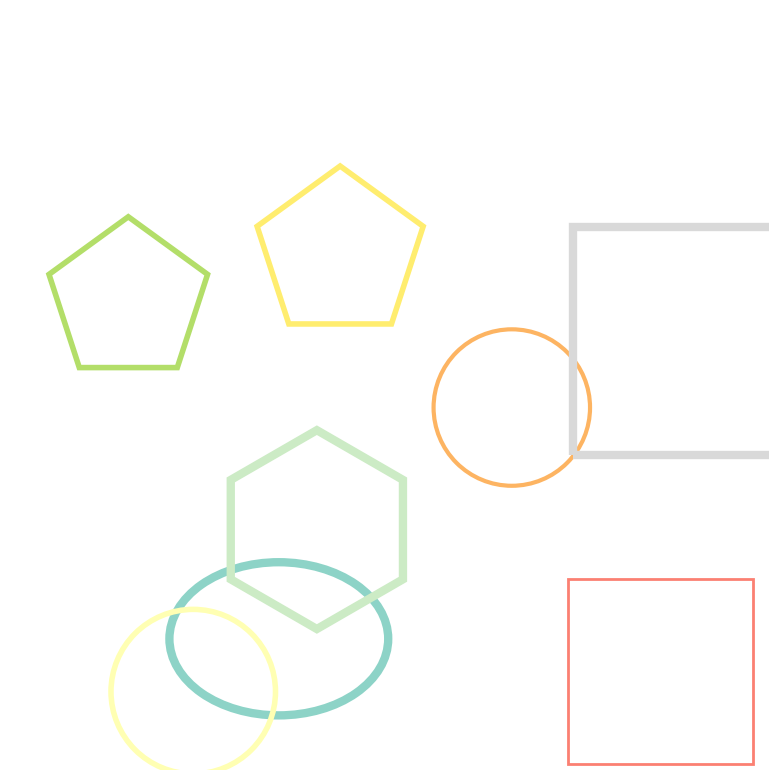[{"shape": "oval", "thickness": 3, "radius": 0.71, "center": [0.362, 0.17]}, {"shape": "circle", "thickness": 2, "radius": 0.53, "center": [0.251, 0.102]}, {"shape": "square", "thickness": 1, "radius": 0.6, "center": [0.857, 0.128]}, {"shape": "circle", "thickness": 1.5, "radius": 0.51, "center": [0.665, 0.471]}, {"shape": "pentagon", "thickness": 2, "radius": 0.54, "center": [0.167, 0.61]}, {"shape": "square", "thickness": 3, "radius": 0.74, "center": [0.893, 0.557]}, {"shape": "hexagon", "thickness": 3, "radius": 0.65, "center": [0.412, 0.312]}, {"shape": "pentagon", "thickness": 2, "radius": 0.57, "center": [0.442, 0.671]}]